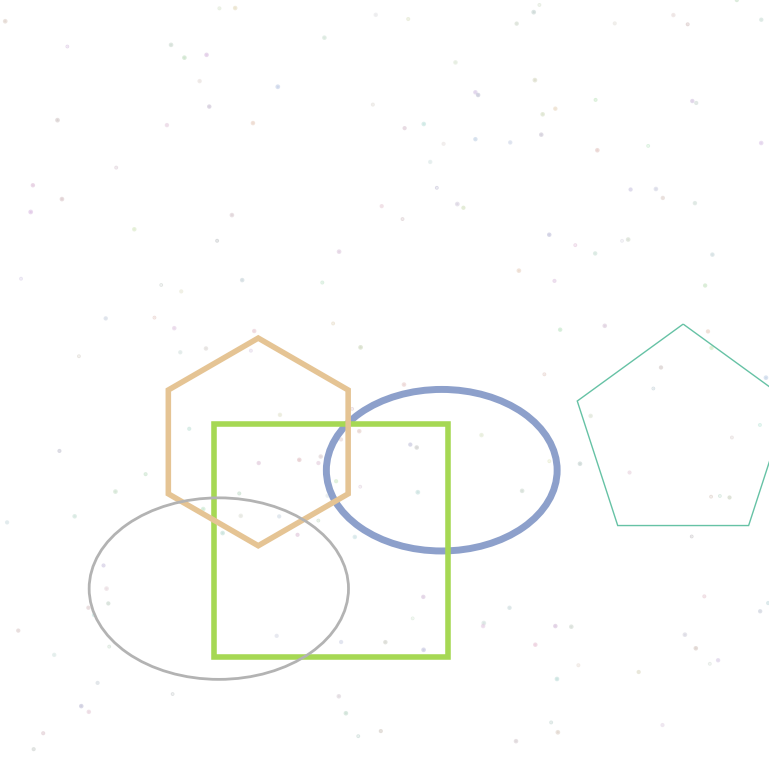[{"shape": "pentagon", "thickness": 0.5, "radius": 0.72, "center": [0.887, 0.434]}, {"shape": "oval", "thickness": 2.5, "radius": 0.75, "center": [0.574, 0.389]}, {"shape": "square", "thickness": 2, "radius": 0.76, "center": [0.43, 0.298]}, {"shape": "hexagon", "thickness": 2, "radius": 0.67, "center": [0.335, 0.426]}, {"shape": "oval", "thickness": 1, "radius": 0.84, "center": [0.284, 0.236]}]